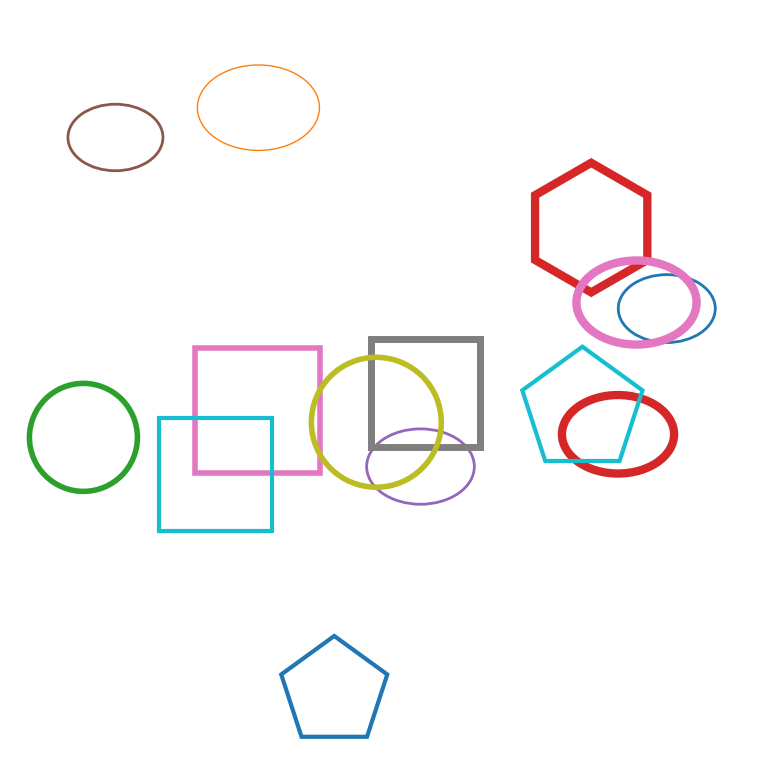[{"shape": "pentagon", "thickness": 1.5, "radius": 0.36, "center": [0.434, 0.102]}, {"shape": "oval", "thickness": 1, "radius": 0.32, "center": [0.866, 0.599]}, {"shape": "oval", "thickness": 0.5, "radius": 0.4, "center": [0.336, 0.86]}, {"shape": "circle", "thickness": 2, "radius": 0.35, "center": [0.108, 0.432]}, {"shape": "hexagon", "thickness": 3, "radius": 0.42, "center": [0.768, 0.704]}, {"shape": "oval", "thickness": 3, "radius": 0.36, "center": [0.803, 0.436]}, {"shape": "oval", "thickness": 1, "radius": 0.35, "center": [0.546, 0.394]}, {"shape": "oval", "thickness": 1, "radius": 0.31, "center": [0.15, 0.821]}, {"shape": "square", "thickness": 2, "radius": 0.41, "center": [0.335, 0.467]}, {"shape": "oval", "thickness": 3, "radius": 0.39, "center": [0.827, 0.607]}, {"shape": "square", "thickness": 2.5, "radius": 0.35, "center": [0.552, 0.49]}, {"shape": "circle", "thickness": 2, "radius": 0.42, "center": [0.489, 0.452]}, {"shape": "pentagon", "thickness": 1.5, "radius": 0.41, "center": [0.756, 0.468]}, {"shape": "square", "thickness": 1.5, "radius": 0.37, "center": [0.28, 0.384]}]